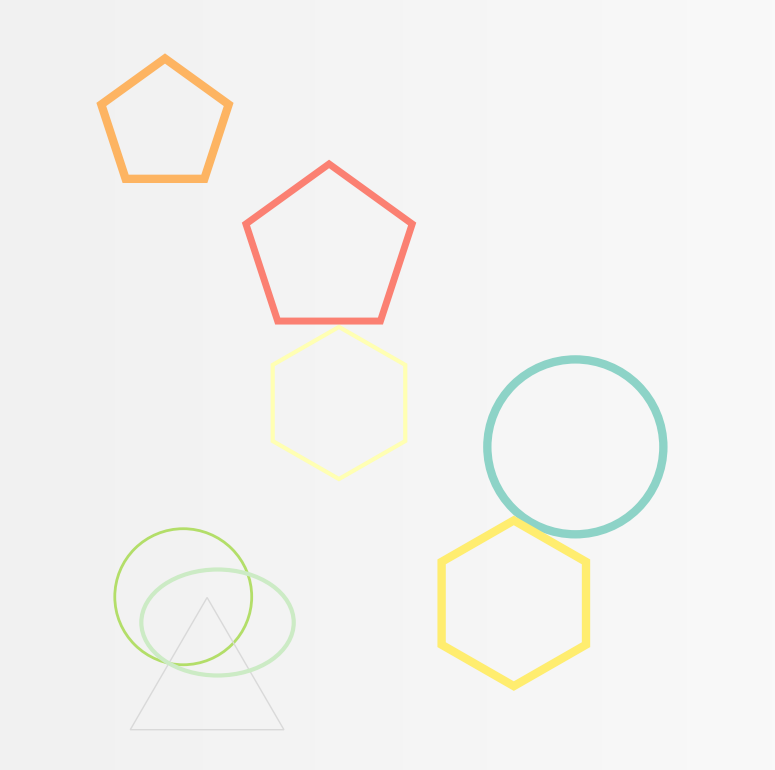[{"shape": "circle", "thickness": 3, "radius": 0.57, "center": [0.742, 0.42]}, {"shape": "hexagon", "thickness": 1.5, "radius": 0.49, "center": [0.437, 0.477]}, {"shape": "pentagon", "thickness": 2.5, "radius": 0.56, "center": [0.425, 0.674]}, {"shape": "pentagon", "thickness": 3, "radius": 0.43, "center": [0.213, 0.838]}, {"shape": "circle", "thickness": 1, "radius": 0.44, "center": [0.236, 0.225]}, {"shape": "triangle", "thickness": 0.5, "radius": 0.57, "center": [0.267, 0.11]}, {"shape": "oval", "thickness": 1.5, "radius": 0.49, "center": [0.281, 0.192]}, {"shape": "hexagon", "thickness": 3, "radius": 0.54, "center": [0.663, 0.217]}]